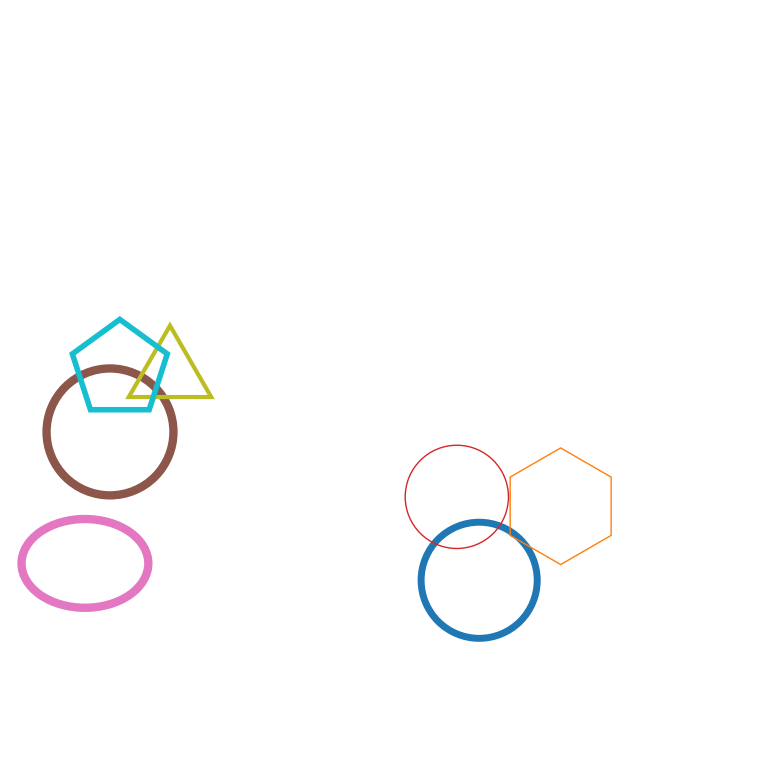[{"shape": "circle", "thickness": 2.5, "radius": 0.38, "center": [0.622, 0.246]}, {"shape": "hexagon", "thickness": 0.5, "radius": 0.38, "center": [0.728, 0.343]}, {"shape": "circle", "thickness": 0.5, "radius": 0.34, "center": [0.593, 0.355]}, {"shape": "circle", "thickness": 3, "radius": 0.41, "center": [0.143, 0.439]}, {"shape": "oval", "thickness": 3, "radius": 0.41, "center": [0.11, 0.268]}, {"shape": "triangle", "thickness": 1.5, "radius": 0.31, "center": [0.221, 0.515]}, {"shape": "pentagon", "thickness": 2, "radius": 0.32, "center": [0.156, 0.52]}]